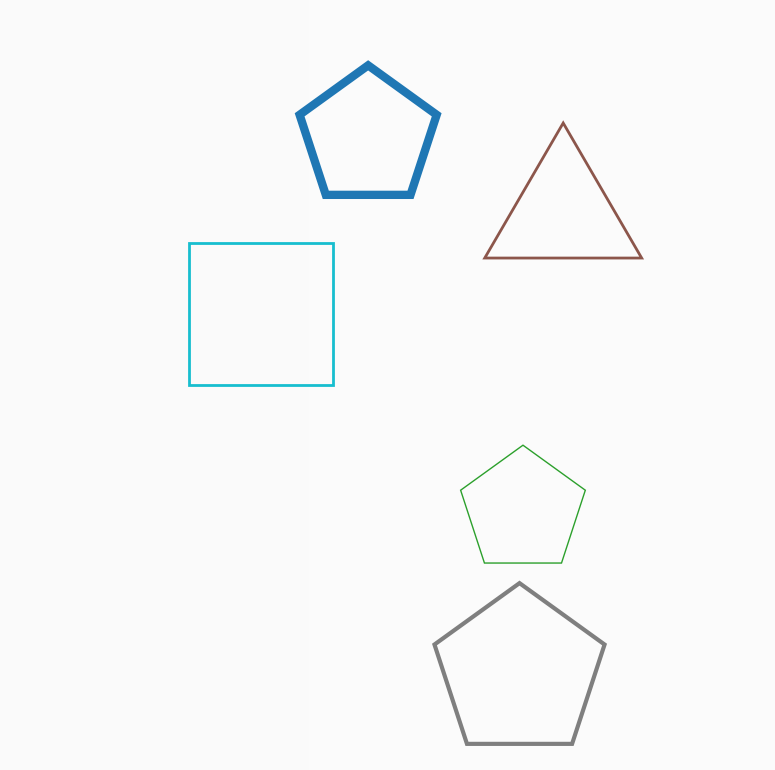[{"shape": "pentagon", "thickness": 3, "radius": 0.46, "center": [0.475, 0.822]}, {"shape": "pentagon", "thickness": 0.5, "radius": 0.42, "center": [0.675, 0.337]}, {"shape": "triangle", "thickness": 1, "radius": 0.58, "center": [0.727, 0.723]}, {"shape": "pentagon", "thickness": 1.5, "radius": 0.58, "center": [0.67, 0.127]}, {"shape": "square", "thickness": 1, "radius": 0.46, "center": [0.337, 0.592]}]